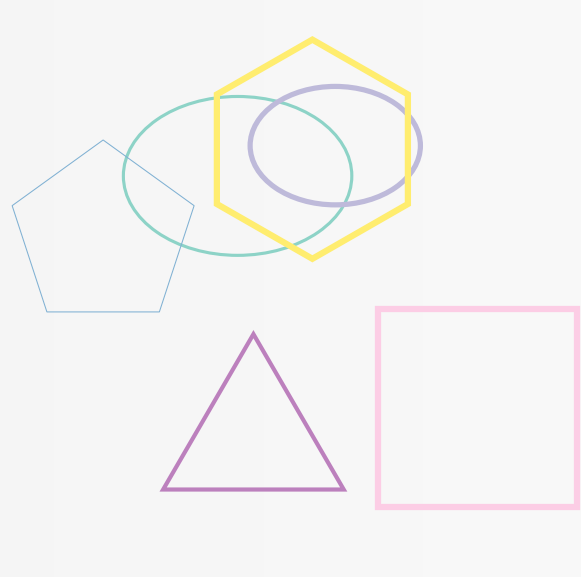[{"shape": "oval", "thickness": 1.5, "radius": 0.98, "center": [0.409, 0.695]}, {"shape": "oval", "thickness": 2.5, "radius": 0.73, "center": [0.577, 0.747]}, {"shape": "pentagon", "thickness": 0.5, "radius": 0.82, "center": [0.177, 0.592]}, {"shape": "square", "thickness": 3, "radius": 0.86, "center": [0.822, 0.292]}, {"shape": "triangle", "thickness": 2, "radius": 0.9, "center": [0.436, 0.241]}, {"shape": "hexagon", "thickness": 3, "radius": 0.95, "center": [0.537, 0.741]}]